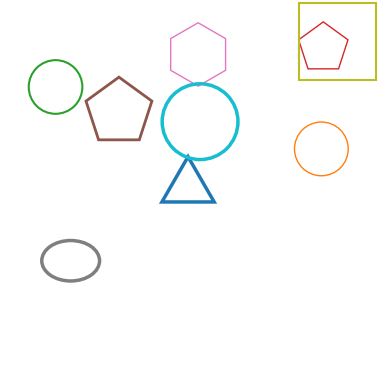[{"shape": "triangle", "thickness": 2.5, "radius": 0.39, "center": [0.488, 0.515]}, {"shape": "circle", "thickness": 1, "radius": 0.35, "center": [0.835, 0.613]}, {"shape": "circle", "thickness": 1.5, "radius": 0.35, "center": [0.144, 0.774]}, {"shape": "pentagon", "thickness": 1, "radius": 0.34, "center": [0.84, 0.876]}, {"shape": "pentagon", "thickness": 2, "radius": 0.45, "center": [0.309, 0.71]}, {"shape": "hexagon", "thickness": 1, "radius": 0.41, "center": [0.515, 0.859]}, {"shape": "oval", "thickness": 2.5, "radius": 0.38, "center": [0.184, 0.323]}, {"shape": "square", "thickness": 1.5, "radius": 0.5, "center": [0.876, 0.893]}, {"shape": "circle", "thickness": 2.5, "radius": 0.49, "center": [0.52, 0.684]}]